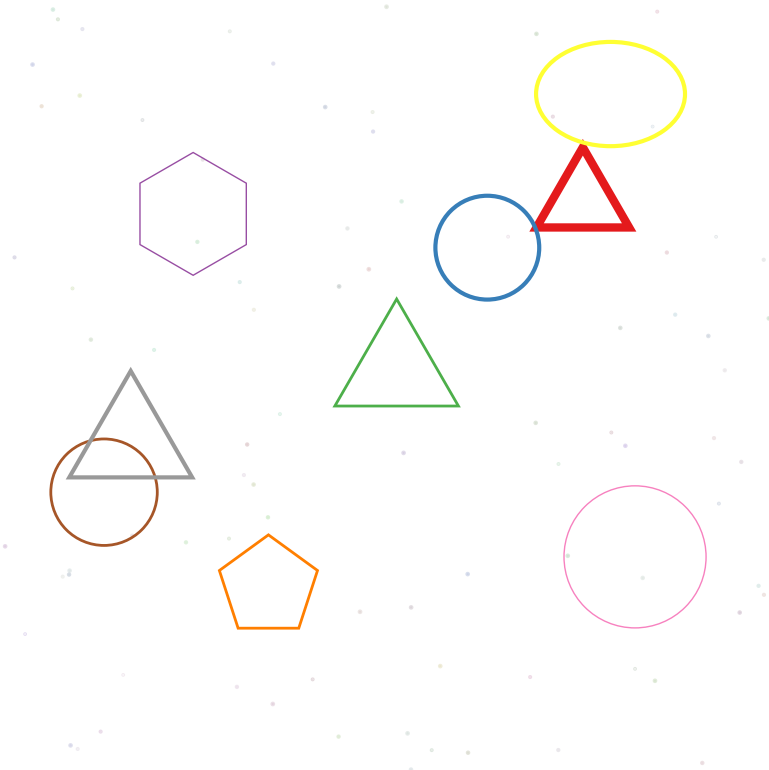[{"shape": "triangle", "thickness": 3, "radius": 0.35, "center": [0.757, 0.739]}, {"shape": "circle", "thickness": 1.5, "radius": 0.34, "center": [0.633, 0.678]}, {"shape": "triangle", "thickness": 1, "radius": 0.46, "center": [0.515, 0.519]}, {"shape": "hexagon", "thickness": 0.5, "radius": 0.4, "center": [0.251, 0.722]}, {"shape": "pentagon", "thickness": 1, "radius": 0.33, "center": [0.349, 0.238]}, {"shape": "oval", "thickness": 1.5, "radius": 0.48, "center": [0.793, 0.878]}, {"shape": "circle", "thickness": 1, "radius": 0.35, "center": [0.135, 0.361]}, {"shape": "circle", "thickness": 0.5, "radius": 0.46, "center": [0.825, 0.277]}, {"shape": "triangle", "thickness": 1.5, "radius": 0.46, "center": [0.17, 0.426]}]